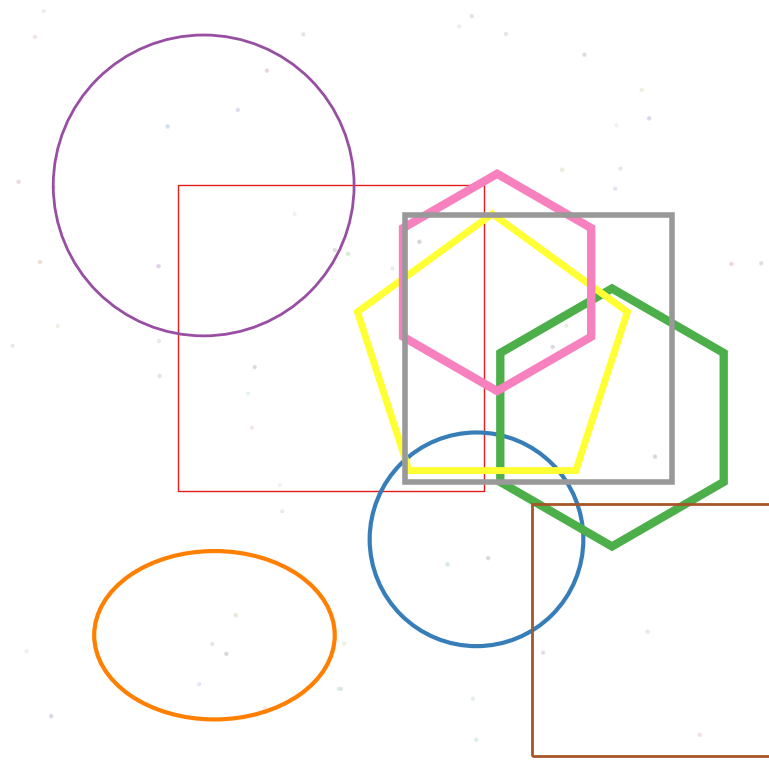[{"shape": "square", "thickness": 0.5, "radius": 0.99, "center": [0.43, 0.561]}, {"shape": "circle", "thickness": 1.5, "radius": 0.69, "center": [0.619, 0.3]}, {"shape": "hexagon", "thickness": 3, "radius": 0.84, "center": [0.795, 0.458]}, {"shape": "circle", "thickness": 1, "radius": 0.98, "center": [0.264, 0.759]}, {"shape": "oval", "thickness": 1.5, "radius": 0.78, "center": [0.279, 0.175]}, {"shape": "pentagon", "thickness": 2.5, "radius": 0.92, "center": [0.64, 0.538]}, {"shape": "square", "thickness": 1, "radius": 0.82, "center": [0.855, 0.182]}, {"shape": "hexagon", "thickness": 3, "radius": 0.71, "center": [0.646, 0.633]}, {"shape": "square", "thickness": 2, "radius": 0.87, "center": [0.699, 0.547]}]